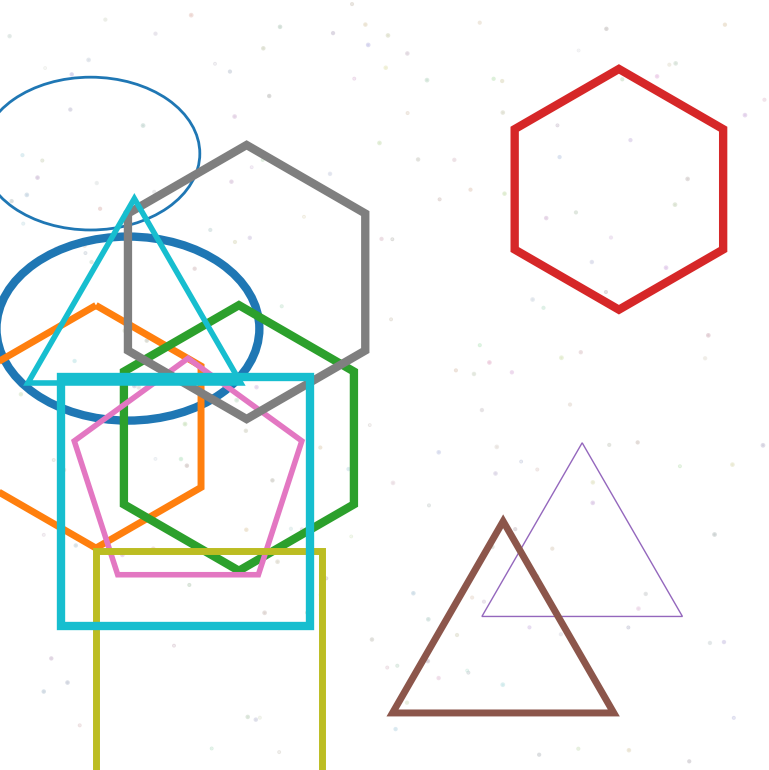[{"shape": "oval", "thickness": 3, "radius": 0.85, "center": [0.166, 0.573]}, {"shape": "oval", "thickness": 1, "radius": 0.71, "center": [0.118, 0.801]}, {"shape": "hexagon", "thickness": 2.5, "radius": 0.79, "center": [0.125, 0.446]}, {"shape": "hexagon", "thickness": 3, "radius": 0.86, "center": [0.31, 0.431]}, {"shape": "hexagon", "thickness": 3, "radius": 0.78, "center": [0.804, 0.754]}, {"shape": "triangle", "thickness": 0.5, "radius": 0.75, "center": [0.756, 0.275]}, {"shape": "triangle", "thickness": 2.5, "radius": 0.83, "center": [0.653, 0.157]}, {"shape": "pentagon", "thickness": 2, "radius": 0.78, "center": [0.244, 0.379]}, {"shape": "hexagon", "thickness": 3, "radius": 0.89, "center": [0.32, 0.634]}, {"shape": "square", "thickness": 2.5, "radius": 0.73, "center": [0.271, 0.139]}, {"shape": "square", "thickness": 3, "radius": 0.81, "center": [0.241, 0.349]}, {"shape": "triangle", "thickness": 2, "radius": 0.8, "center": [0.174, 0.582]}]